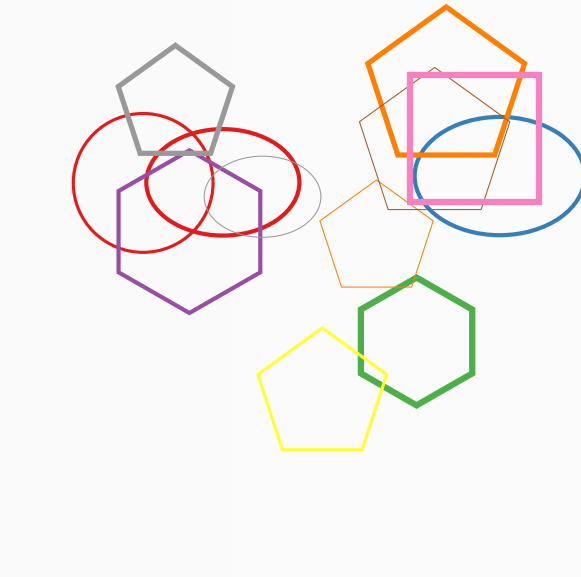[{"shape": "circle", "thickness": 1.5, "radius": 0.6, "center": [0.246, 0.682]}, {"shape": "oval", "thickness": 2, "radius": 0.66, "center": [0.383, 0.683]}, {"shape": "oval", "thickness": 2, "radius": 0.73, "center": [0.86, 0.694]}, {"shape": "hexagon", "thickness": 3, "radius": 0.55, "center": [0.717, 0.408]}, {"shape": "hexagon", "thickness": 2, "radius": 0.7, "center": [0.326, 0.598]}, {"shape": "pentagon", "thickness": 0.5, "radius": 0.51, "center": [0.648, 0.585]}, {"shape": "pentagon", "thickness": 2.5, "radius": 0.71, "center": [0.768, 0.845]}, {"shape": "pentagon", "thickness": 1.5, "radius": 0.58, "center": [0.554, 0.315]}, {"shape": "pentagon", "thickness": 0.5, "radius": 0.68, "center": [0.748, 0.746]}, {"shape": "square", "thickness": 3, "radius": 0.55, "center": [0.816, 0.76]}, {"shape": "pentagon", "thickness": 2.5, "radius": 0.52, "center": [0.302, 0.817]}, {"shape": "oval", "thickness": 0.5, "radius": 0.5, "center": [0.452, 0.658]}]